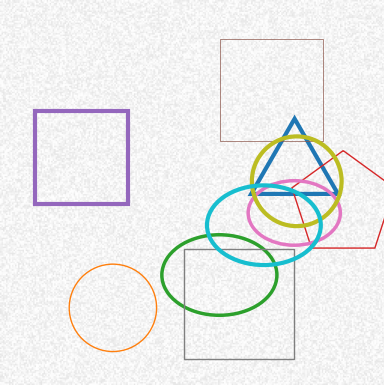[{"shape": "triangle", "thickness": 3, "radius": 0.65, "center": [0.765, 0.561]}, {"shape": "circle", "thickness": 1, "radius": 0.57, "center": [0.293, 0.2]}, {"shape": "oval", "thickness": 2.5, "radius": 0.75, "center": [0.57, 0.286]}, {"shape": "pentagon", "thickness": 1, "radius": 0.7, "center": [0.891, 0.469]}, {"shape": "square", "thickness": 3, "radius": 0.6, "center": [0.212, 0.59]}, {"shape": "square", "thickness": 0.5, "radius": 0.67, "center": [0.705, 0.766]}, {"shape": "oval", "thickness": 2.5, "radius": 0.6, "center": [0.764, 0.447]}, {"shape": "square", "thickness": 1, "radius": 0.72, "center": [0.621, 0.21]}, {"shape": "circle", "thickness": 3, "radius": 0.58, "center": [0.771, 0.529]}, {"shape": "oval", "thickness": 3, "radius": 0.74, "center": [0.685, 0.415]}]